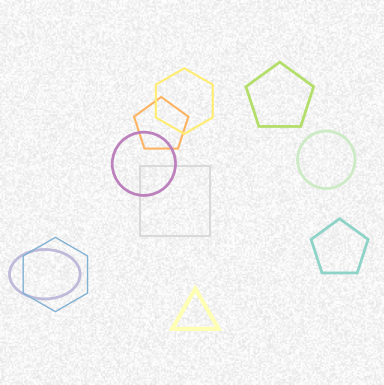[{"shape": "pentagon", "thickness": 2, "radius": 0.39, "center": [0.882, 0.354]}, {"shape": "triangle", "thickness": 3, "radius": 0.35, "center": [0.507, 0.181]}, {"shape": "oval", "thickness": 2, "radius": 0.46, "center": [0.116, 0.288]}, {"shape": "hexagon", "thickness": 1, "radius": 0.48, "center": [0.144, 0.287]}, {"shape": "pentagon", "thickness": 1.5, "radius": 0.37, "center": [0.419, 0.674]}, {"shape": "pentagon", "thickness": 2, "radius": 0.46, "center": [0.727, 0.746]}, {"shape": "square", "thickness": 1.5, "radius": 0.46, "center": [0.455, 0.478]}, {"shape": "circle", "thickness": 2, "radius": 0.41, "center": [0.374, 0.575]}, {"shape": "circle", "thickness": 2, "radius": 0.37, "center": [0.848, 0.585]}, {"shape": "hexagon", "thickness": 1.5, "radius": 0.43, "center": [0.479, 0.737]}]